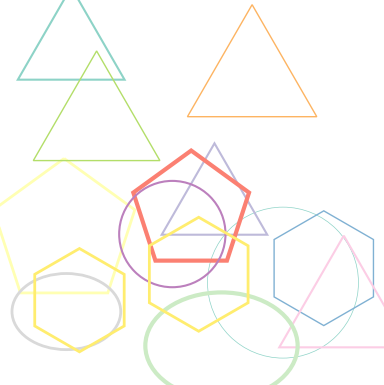[{"shape": "circle", "thickness": 0.5, "radius": 0.98, "center": [0.735, 0.266]}, {"shape": "triangle", "thickness": 1.5, "radius": 0.8, "center": [0.185, 0.873]}, {"shape": "pentagon", "thickness": 2, "radius": 0.97, "center": [0.167, 0.395]}, {"shape": "triangle", "thickness": 1.5, "radius": 0.79, "center": [0.557, 0.469]}, {"shape": "pentagon", "thickness": 3, "radius": 0.79, "center": [0.497, 0.451]}, {"shape": "hexagon", "thickness": 1, "radius": 0.74, "center": [0.841, 0.303]}, {"shape": "triangle", "thickness": 1, "radius": 0.97, "center": [0.655, 0.794]}, {"shape": "triangle", "thickness": 1, "radius": 0.95, "center": [0.251, 0.678]}, {"shape": "triangle", "thickness": 1.5, "radius": 0.97, "center": [0.893, 0.195]}, {"shape": "oval", "thickness": 2, "radius": 0.71, "center": [0.172, 0.191]}, {"shape": "circle", "thickness": 1.5, "radius": 0.69, "center": [0.448, 0.392]}, {"shape": "oval", "thickness": 3, "radius": 0.99, "center": [0.575, 0.102]}, {"shape": "hexagon", "thickness": 2, "radius": 0.74, "center": [0.516, 0.288]}, {"shape": "hexagon", "thickness": 2, "radius": 0.67, "center": [0.206, 0.22]}]